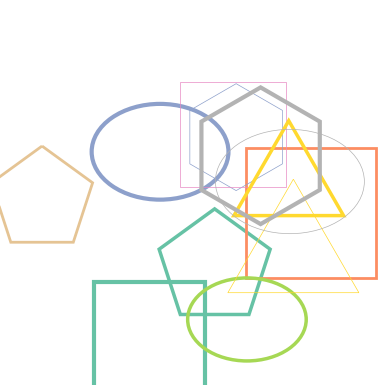[{"shape": "pentagon", "thickness": 2.5, "radius": 0.76, "center": [0.557, 0.306]}, {"shape": "square", "thickness": 3, "radius": 0.72, "center": [0.388, 0.124]}, {"shape": "square", "thickness": 2, "radius": 0.84, "center": [0.807, 0.446]}, {"shape": "oval", "thickness": 3, "radius": 0.89, "center": [0.416, 0.606]}, {"shape": "hexagon", "thickness": 0.5, "radius": 0.69, "center": [0.613, 0.644]}, {"shape": "square", "thickness": 0.5, "radius": 0.69, "center": [0.605, 0.651]}, {"shape": "oval", "thickness": 2.5, "radius": 0.77, "center": [0.641, 0.17]}, {"shape": "triangle", "thickness": 0.5, "radius": 0.98, "center": [0.762, 0.338]}, {"shape": "triangle", "thickness": 2.5, "radius": 0.82, "center": [0.75, 0.522]}, {"shape": "pentagon", "thickness": 2, "radius": 0.69, "center": [0.109, 0.483]}, {"shape": "hexagon", "thickness": 3, "radius": 0.89, "center": [0.677, 0.595]}, {"shape": "oval", "thickness": 0.5, "radius": 0.97, "center": [0.753, 0.528]}]